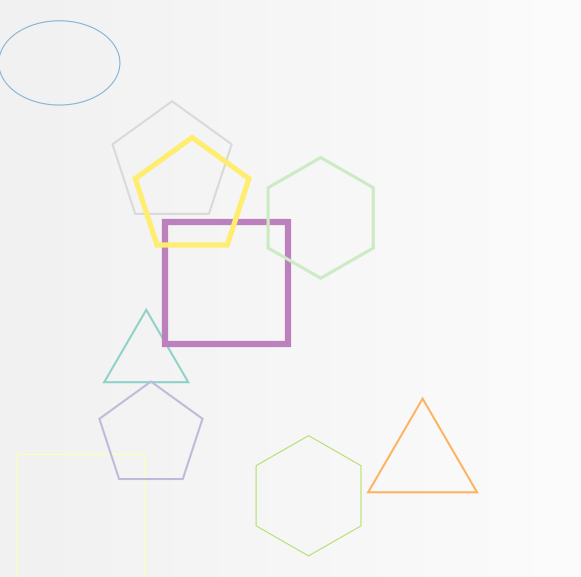[{"shape": "triangle", "thickness": 1, "radius": 0.42, "center": [0.252, 0.379]}, {"shape": "square", "thickness": 0.5, "radius": 0.55, "center": [0.138, 0.104]}, {"shape": "pentagon", "thickness": 1, "radius": 0.47, "center": [0.26, 0.245]}, {"shape": "oval", "thickness": 0.5, "radius": 0.52, "center": [0.102, 0.89]}, {"shape": "triangle", "thickness": 1, "radius": 0.54, "center": [0.727, 0.201]}, {"shape": "hexagon", "thickness": 0.5, "radius": 0.52, "center": [0.531, 0.141]}, {"shape": "pentagon", "thickness": 1, "radius": 0.54, "center": [0.296, 0.716]}, {"shape": "square", "thickness": 3, "radius": 0.53, "center": [0.39, 0.509]}, {"shape": "hexagon", "thickness": 1.5, "radius": 0.52, "center": [0.552, 0.622]}, {"shape": "pentagon", "thickness": 2.5, "radius": 0.51, "center": [0.331, 0.658]}]